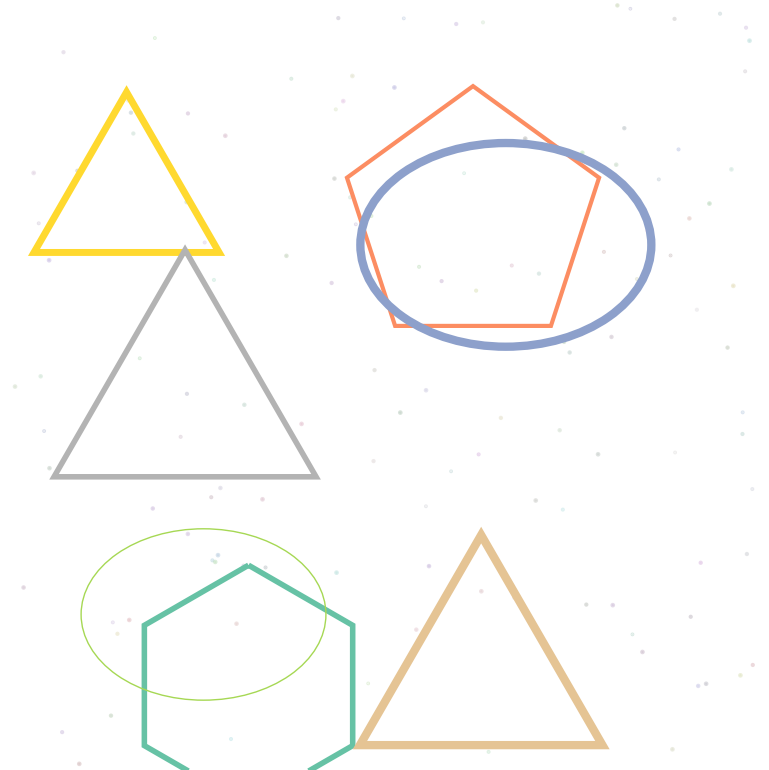[{"shape": "hexagon", "thickness": 2, "radius": 0.78, "center": [0.323, 0.11]}, {"shape": "pentagon", "thickness": 1.5, "radius": 0.86, "center": [0.614, 0.716]}, {"shape": "oval", "thickness": 3, "radius": 0.94, "center": [0.657, 0.682]}, {"shape": "oval", "thickness": 0.5, "radius": 0.79, "center": [0.264, 0.202]}, {"shape": "triangle", "thickness": 2.5, "radius": 0.69, "center": [0.164, 0.742]}, {"shape": "triangle", "thickness": 3, "radius": 0.91, "center": [0.625, 0.123]}, {"shape": "triangle", "thickness": 2, "radius": 0.98, "center": [0.24, 0.479]}]